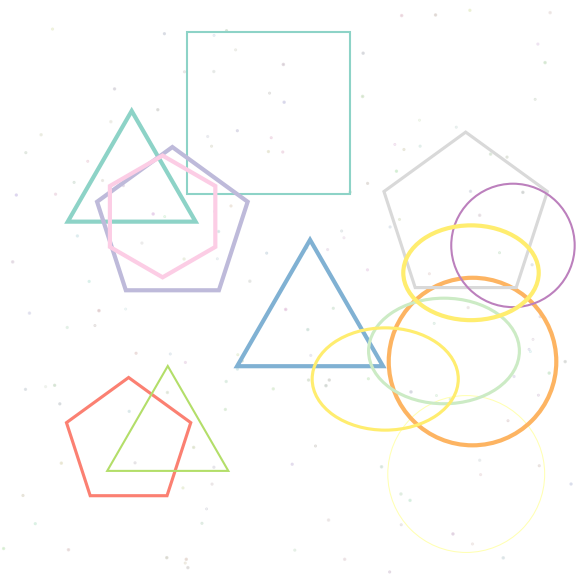[{"shape": "square", "thickness": 1, "radius": 0.7, "center": [0.465, 0.803]}, {"shape": "triangle", "thickness": 2, "radius": 0.64, "center": [0.228, 0.679]}, {"shape": "circle", "thickness": 0.5, "radius": 0.68, "center": [0.807, 0.178]}, {"shape": "pentagon", "thickness": 2, "radius": 0.69, "center": [0.298, 0.607]}, {"shape": "pentagon", "thickness": 1.5, "radius": 0.57, "center": [0.223, 0.232]}, {"shape": "triangle", "thickness": 2, "radius": 0.73, "center": [0.537, 0.438]}, {"shape": "circle", "thickness": 2, "radius": 0.73, "center": [0.818, 0.373]}, {"shape": "triangle", "thickness": 1, "radius": 0.61, "center": [0.291, 0.244]}, {"shape": "hexagon", "thickness": 2, "radius": 0.53, "center": [0.282, 0.624]}, {"shape": "pentagon", "thickness": 1.5, "radius": 0.74, "center": [0.806, 0.622]}, {"shape": "circle", "thickness": 1, "radius": 0.53, "center": [0.888, 0.574]}, {"shape": "oval", "thickness": 1.5, "radius": 0.65, "center": [0.769, 0.391]}, {"shape": "oval", "thickness": 2, "radius": 0.59, "center": [0.816, 0.527]}, {"shape": "oval", "thickness": 1.5, "radius": 0.63, "center": [0.667, 0.343]}]